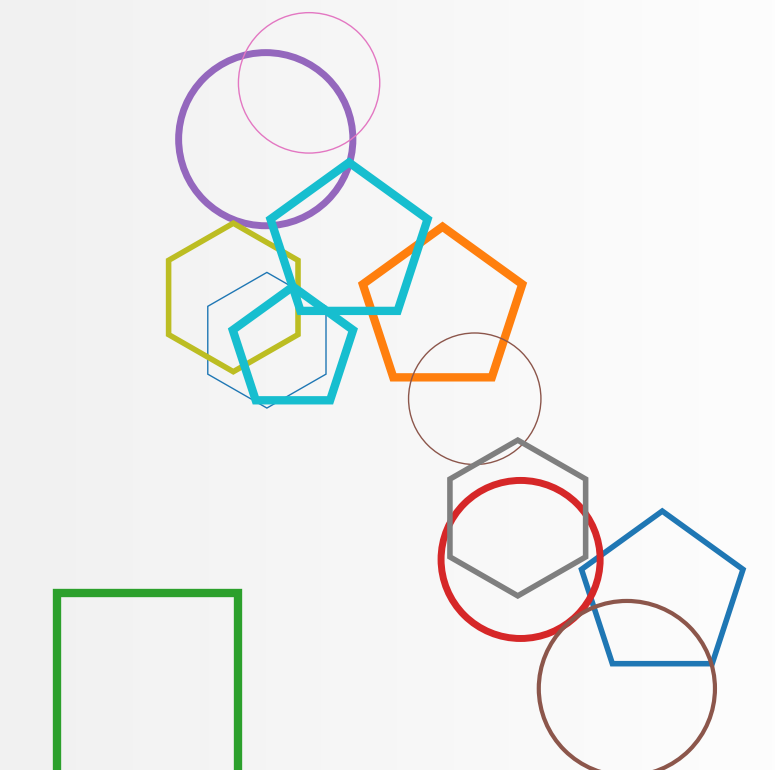[{"shape": "pentagon", "thickness": 2, "radius": 0.55, "center": [0.855, 0.227]}, {"shape": "hexagon", "thickness": 0.5, "radius": 0.44, "center": [0.344, 0.558]}, {"shape": "pentagon", "thickness": 3, "radius": 0.54, "center": [0.571, 0.597]}, {"shape": "square", "thickness": 3, "radius": 0.58, "center": [0.191, 0.113]}, {"shape": "circle", "thickness": 2.5, "radius": 0.51, "center": [0.672, 0.273]}, {"shape": "circle", "thickness": 2.5, "radius": 0.56, "center": [0.343, 0.819]}, {"shape": "circle", "thickness": 0.5, "radius": 0.43, "center": [0.613, 0.482]}, {"shape": "circle", "thickness": 1.5, "radius": 0.57, "center": [0.809, 0.106]}, {"shape": "circle", "thickness": 0.5, "radius": 0.46, "center": [0.399, 0.892]}, {"shape": "hexagon", "thickness": 2, "radius": 0.51, "center": [0.668, 0.327]}, {"shape": "hexagon", "thickness": 2, "radius": 0.48, "center": [0.301, 0.614]}, {"shape": "pentagon", "thickness": 3, "radius": 0.53, "center": [0.45, 0.682]}, {"shape": "pentagon", "thickness": 3, "radius": 0.41, "center": [0.378, 0.546]}]